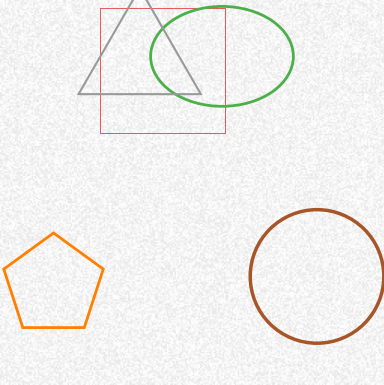[{"shape": "square", "thickness": 0.5, "radius": 0.81, "center": [0.421, 0.816]}, {"shape": "oval", "thickness": 2, "radius": 0.93, "center": [0.577, 0.854]}, {"shape": "pentagon", "thickness": 2, "radius": 0.68, "center": [0.139, 0.259]}, {"shape": "circle", "thickness": 2.5, "radius": 0.87, "center": [0.823, 0.282]}, {"shape": "triangle", "thickness": 1.5, "radius": 0.92, "center": [0.363, 0.847]}]